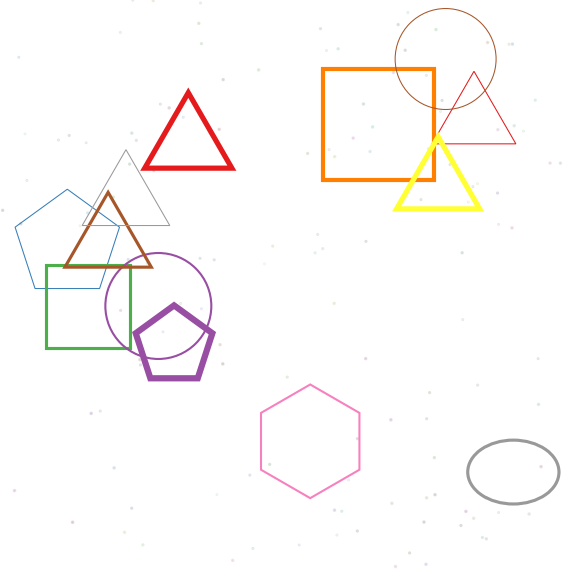[{"shape": "triangle", "thickness": 0.5, "radius": 0.42, "center": [0.821, 0.792]}, {"shape": "triangle", "thickness": 2.5, "radius": 0.44, "center": [0.326, 0.752]}, {"shape": "pentagon", "thickness": 0.5, "radius": 0.48, "center": [0.117, 0.576]}, {"shape": "square", "thickness": 1.5, "radius": 0.36, "center": [0.153, 0.469]}, {"shape": "circle", "thickness": 1, "radius": 0.46, "center": [0.274, 0.469]}, {"shape": "pentagon", "thickness": 3, "radius": 0.35, "center": [0.301, 0.401]}, {"shape": "square", "thickness": 2, "radius": 0.48, "center": [0.655, 0.784]}, {"shape": "triangle", "thickness": 2.5, "radius": 0.42, "center": [0.759, 0.679]}, {"shape": "triangle", "thickness": 1.5, "radius": 0.43, "center": [0.187, 0.58]}, {"shape": "circle", "thickness": 0.5, "radius": 0.44, "center": [0.772, 0.897]}, {"shape": "hexagon", "thickness": 1, "radius": 0.49, "center": [0.537, 0.235]}, {"shape": "oval", "thickness": 1.5, "radius": 0.39, "center": [0.889, 0.182]}, {"shape": "triangle", "thickness": 0.5, "radius": 0.44, "center": [0.218, 0.652]}]